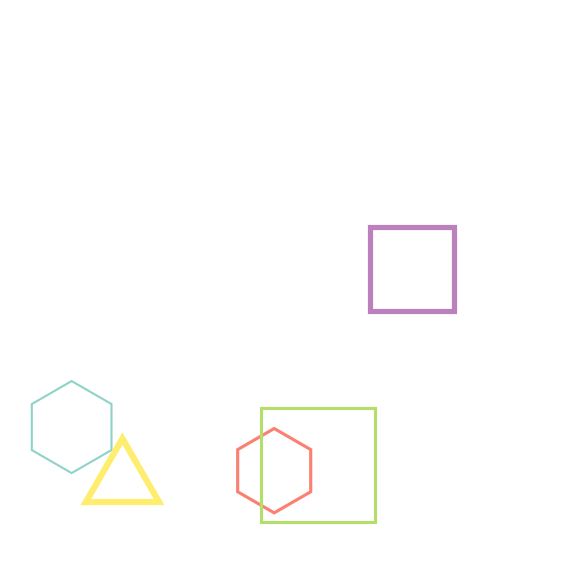[{"shape": "hexagon", "thickness": 1, "radius": 0.4, "center": [0.124, 0.26]}, {"shape": "hexagon", "thickness": 1.5, "radius": 0.37, "center": [0.475, 0.184]}, {"shape": "square", "thickness": 1.5, "radius": 0.5, "center": [0.551, 0.194]}, {"shape": "square", "thickness": 2.5, "radius": 0.36, "center": [0.714, 0.533]}, {"shape": "triangle", "thickness": 3, "radius": 0.37, "center": [0.212, 0.166]}]